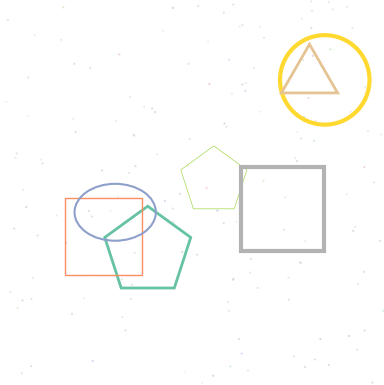[{"shape": "pentagon", "thickness": 2, "radius": 0.59, "center": [0.384, 0.347]}, {"shape": "square", "thickness": 1, "radius": 0.5, "center": [0.268, 0.385]}, {"shape": "oval", "thickness": 1.5, "radius": 0.53, "center": [0.299, 0.449]}, {"shape": "pentagon", "thickness": 0.5, "radius": 0.45, "center": [0.555, 0.531]}, {"shape": "circle", "thickness": 3, "radius": 0.58, "center": [0.844, 0.792]}, {"shape": "triangle", "thickness": 2, "radius": 0.42, "center": [0.804, 0.801]}, {"shape": "square", "thickness": 3, "radius": 0.54, "center": [0.733, 0.458]}]